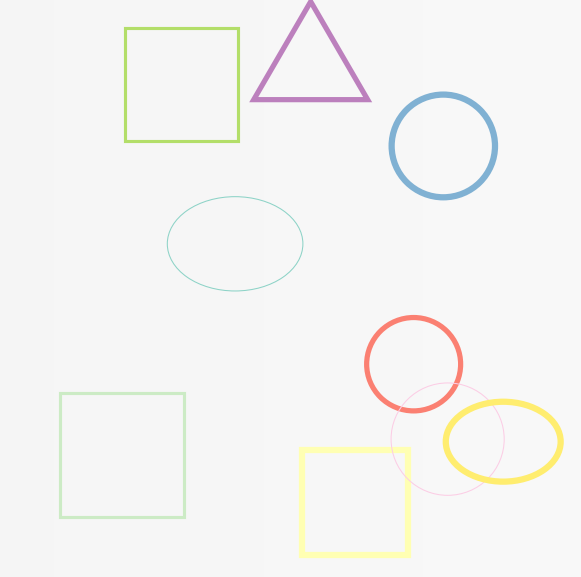[{"shape": "oval", "thickness": 0.5, "radius": 0.58, "center": [0.404, 0.577]}, {"shape": "square", "thickness": 3, "radius": 0.45, "center": [0.611, 0.129]}, {"shape": "circle", "thickness": 2.5, "radius": 0.4, "center": [0.712, 0.368]}, {"shape": "circle", "thickness": 3, "radius": 0.44, "center": [0.763, 0.746]}, {"shape": "square", "thickness": 1.5, "radius": 0.49, "center": [0.312, 0.853]}, {"shape": "circle", "thickness": 0.5, "radius": 0.49, "center": [0.77, 0.239]}, {"shape": "triangle", "thickness": 2.5, "radius": 0.57, "center": [0.535, 0.883]}, {"shape": "square", "thickness": 1.5, "radius": 0.54, "center": [0.21, 0.211]}, {"shape": "oval", "thickness": 3, "radius": 0.49, "center": [0.866, 0.234]}]